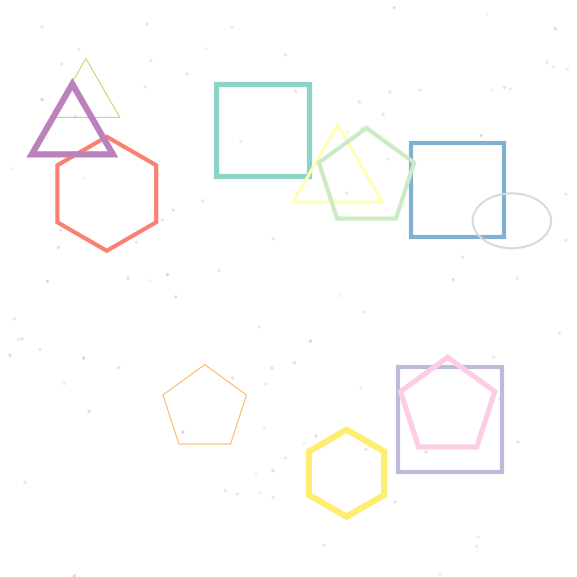[{"shape": "square", "thickness": 2.5, "radius": 0.4, "center": [0.454, 0.774]}, {"shape": "triangle", "thickness": 1.5, "radius": 0.45, "center": [0.585, 0.694]}, {"shape": "square", "thickness": 2, "radius": 0.45, "center": [0.779, 0.273]}, {"shape": "hexagon", "thickness": 2, "radius": 0.49, "center": [0.185, 0.664]}, {"shape": "square", "thickness": 2, "radius": 0.4, "center": [0.792, 0.67]}, {"shape": "pentagon", "thickness": 0.5, "radius": 0.38, "center": [0.355, 0.292]}, {"shape": "triangle", "thickness": 0.5, "radius": 0.34, "center": [0.149, 0.83]}, {"shape": "pentagon", "thickness": 2.5, "radius": 0.43, "center": [0.775, 0.295]}, {"shape": "oval", "thickness": 1, "radius": 0.34, "center": [0.886, 0.617]}, {"shape": "triangle", "thickness": 3, "radius": 0.41, "center": [0.125, 0.772]}, {"shape": "pentagon", "thickness": 2, "radius": 0.43, "center": [0.635, 0.691]}, {"shape": "hexagon", "thickness": 3, "radius": 0.38, "center": [0.6, 0.18]}]